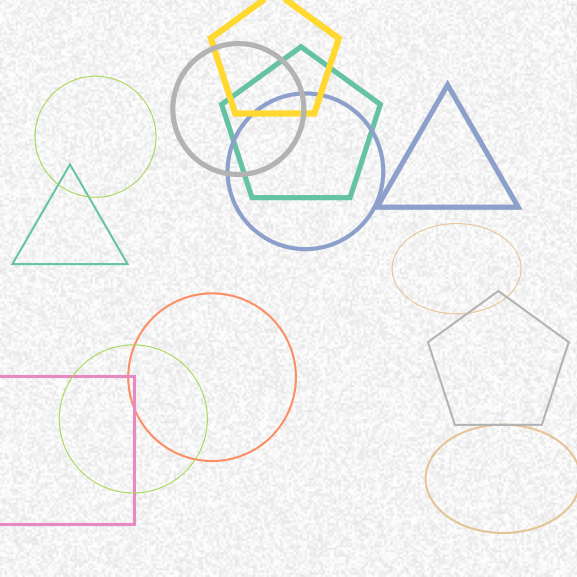[{"shape": "pentagon", "thickness": 2.5, "radius": 0.72, "center": [0.521, 0.774]}, {"shape": "triangle", "thickness": 1, "radius": 0.58, "center": [0.121, 0.599]}, {"shape": "circle", "thickness": 1, "radius": 0.73, "center": [0.367, 0.346]}, {"shape": "circle", "thickness": 2, "radius": 0.67, "center": [0.529, 0.703]}, {"shape": "triangle", "thickness": 2.5, "radius": 0.71, "center": [0.775, 0.711]}, {"shape": "square", "thickness": 1.5, "radius": 0.64, "center": [0.104, 0.22]}, {"shape": "circle", "thickness": 0.5, "radius": 0.52, "center": [0.165, 0.762]}, {"shape": "circle", "thickness": 0.5, "radius": 0.64, "center": [0.231, 0.274]}, {"shape": "pentagon", "thickness": 3, "radius": 0.58, "center": [0.476, 0.897]}, {"shape": "oval", "thickness": 1, "radius": 0.67, "center": [0.871, 0.17]}, {"shape": "oval", "thickness": 0.5, "radius": 0.56, "center": [0.791, 0.534]}, {"shape": "circle", "thickness": 2.5, "radius": 0.57, "center": [0.413, 0.81]}, {"shape": "pentagon", "thickness": 1, "radius": 0.64, "center": [0.863, 0.367]}]